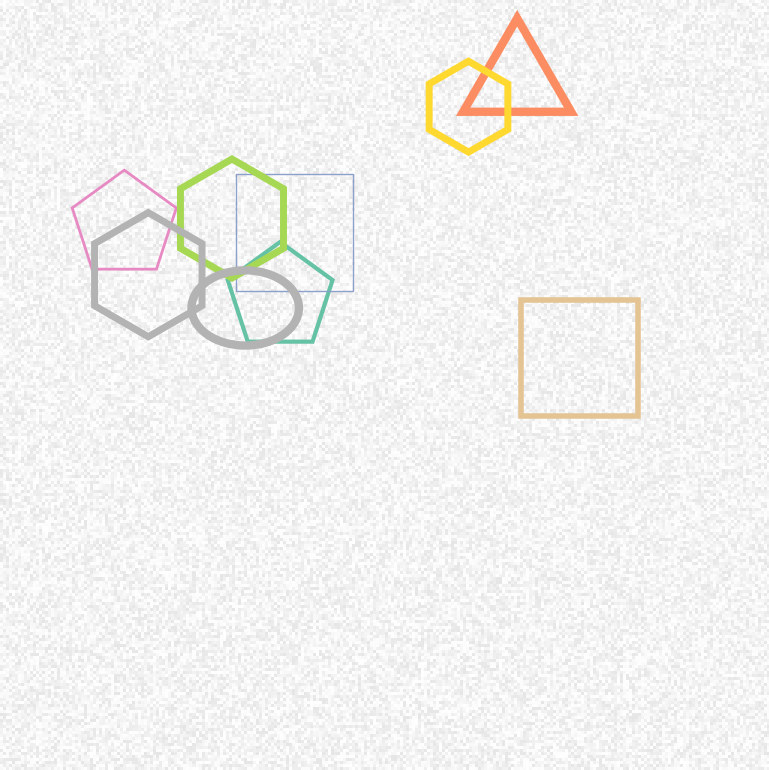[{"shape": "pentagon", "thickness": 1.5, "radius": 0.36, "center": [0.364, 0.614]}, {"shape": "triangle", "thickness": 3, "radius": 0.4, "center": [0.672, 0.895]}, {"shape": "square", "thickness": 0.5, "radius": 0.38, "center": [0.382, 0.698]}, {"shape": "pentagon", "thickness": 1, "radius": 0.36, "center": [0.161, 0.708]}, {"shape": "hexagon", "thickness": 2.5, "radius": 0.39, "center": [0.301, 0.716]}, {"shape": "hexagon", "thickness": 2.5, "radius": 0.3, "center": [0.608, 0.861]}, {"shape": "square", "thickness": 2, "radius": 0.38, "center": [0.753, 0.535]}, {"shape": "hexagon", "thickness": 2.5, "radius": 0.4, "center": [0.193, 0.643]}, {"shape": "oval", "thickness": 3, "radius": 0.35, "center": [0.318, 0.6]}]